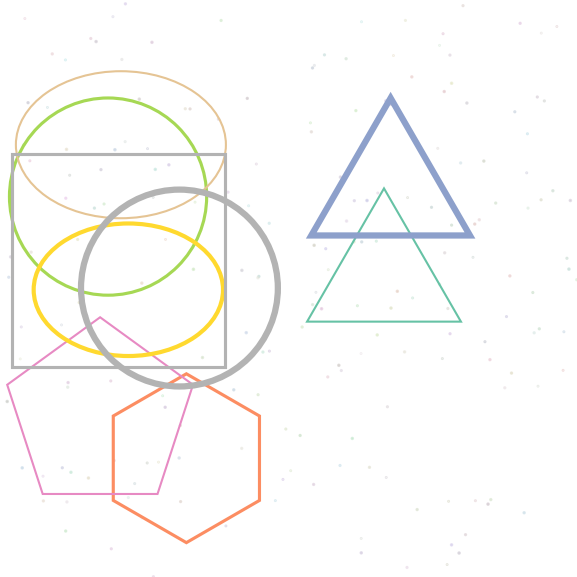[{"shape": "triangle", "thickness": 1, "radius": 0.77, "center": [0.665, 0.519]}, {"shape": "hexagon", "thickness": 1.5, "radius": 0.73, "center": [0.323, 0.206]}, {"shape": "triangle", "thickness": 3, "radius": 0.79, "center": [0.676, 0.671]}, {"shape": "pentagon", "thickness": 1, "radius": 0.85, "center": [0.173, 0.281]}, {"shape": "circle", "thickness": 1.5, "radius": 0.85, "center": [0.187, 0.659]}, {"shape": "oval", "thickness": 2, "radius": 0.82, "center": [0.222, 0.497]}, {"shape": "oval", "thickness": 1, "radius": 0.91, "center": [0.209, 0.749]}, {"shape": "circle", "thickness": 3, "radius": 0.85, "center": [0.311, 0.5]}, {"shape": "square", "thickness": 1.5, "radius": 0.92, "center": [0.206, 0.549]}]